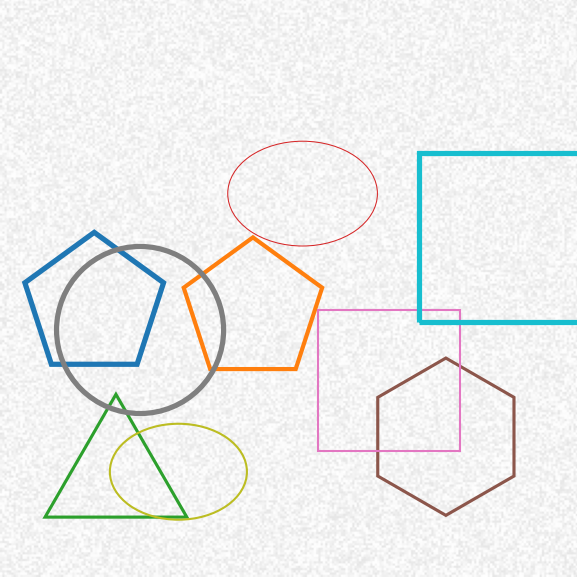[{"shape": "pentagon", "thickness": 2.5, "radius": 0.63, "center": [0.163, 0.471]}, {"shape": "pentagon", "thickness": 2, "radius": 0.63, "center": [0.438, 0.462]}, {"shape": "triangle", "thickness": 1.5, "radius": 0.71, "center": [0.201, 0.175]}, {"shape": "oval", "thickness": 0.5, "radius": 0.65, "center": [0.524, 0.664]}, {"shape": "hexagon", "thickness": 1.5, "radius": 0.68, "center": [0.772, 0.243]}, {"shape": "square", "thickness": 1, "radius": 0.61, "center": [0.673, 0.34]}, {"shape": "circle", "thickness": 2.5, "radius": 0.72, "center": [0.243, 0.428]}, {"shape": "oval", "thickness": 1, "radius": 0.59, "center": [0.309, 0.182]}, {"shape": "square", "thickness": 2.5, "radius": 0.73, "center": [0.871, 0.587]}]